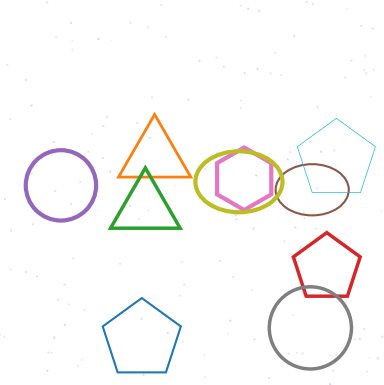[{"shape": "pentagon", "thickness": 1.5, "radius": 0.53, "center": [0.368, 0.119]}, {"shape": "triangle", "thickness": 2, "radius": 0.54, "center": [0.402, 0.594]}, {"shape": "triangle", "thickness": 2.5, "radius": 0.52, "center": [0.378, 0.459]}, {"shape": "pentagon", "thickness": 2.5, "radius": 0.46, "center": [0.849, 0.304]}, {"shape": "circle", "thickness": 3, "radius": 0.46, "center": [0.158, 0.519]}, {"shape": "oval", "thickness": 1.5, "radius": 0.48, "center": [0.811, 0.507]}, {"shape": "hexagon", "thickness": 3, "radius": 0.41, "center": [0.634, 0.536]}, {"shape": "circle", "thickness": 2.5, "radius": 0.53, "center": [0.806, 0.148]}, {"shape": "oval", "thickness": 3, "radius": 0.57, "center": [0.621, 0.528]}, {"shape": "pentagon", "thickness": 0.5, "radius": 0.53, "center": [0.874, 0.586]}]